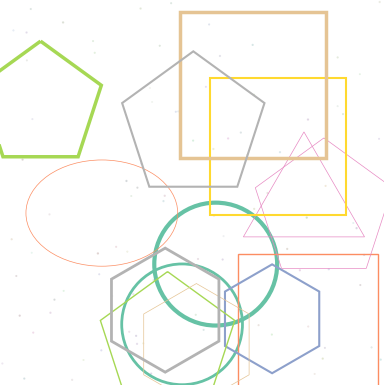[{"shape": "circle", "thickness": 3, "radius": 0.8, "center": [0.56, 0.314]}, {"shape": "circle", "thickness": 2, "radius": 0.78, "center": [0.473, 0.158]}, {"shape": "square", "thickness": 1, "radius": 0.91, "center": [0.799, 0.159]}, {"shape": "oval", "thickness": 0.5, "radius": 0.99, "center": [0.265, 0.447]}, {"shape": "hexagon", "thickness": 1.5, "radius": 0.71, "center": [0.707, 0.172]}, {"shape": "triangle", "thickness": 0.5, "radius": 0.91, "center": [0.789, 0.476]}, {"shape": "pentagon", "thickness": 0.5, "radius": 0.94, "center": [0.841, 0.454]}, {"shape": "pentagon", "thickness": 1, "radius": 0.92, "center": [0.435, 0.111]}, {"shape": "pentagon", "thickness": 2.5, "radius": 0.83, "center": [0.105, 0.727]}, {"shape": "square", "thickness": 1.5, "radius": 0.88, "center": [0.721, 0.62]}, {"shape": "square", "thickness": 2.5, "radius": 0.94, "center": [0.658, 0.779]}, {"shape": "hexagon", "thickness": 0.5, "radius": 0.79, "center": [0.51, 0.105]}, {"shape": "hexagon", "thickness": 2, "radius": 0.81, "center": [0.429, 0.194]}, {"shape": "pentagon", "thickness": 1.5, "radius": 0.97, "center": [0.502, 0.672]}]